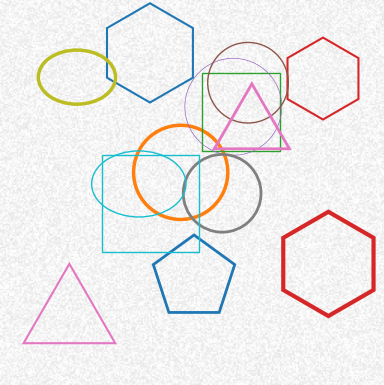[{"shape": "pentagon", "thickness": 2, "radius": 0.56, "center": [0.504, 0.278]}, {"shape": "hexagon", "thickness": 1.5, "radius": 0.64, "center": [0.389, 0.863]}, {"shape": "circle", "thickness": 2.5, "radius": 0.61, "center": [0.469, 0.552]}, {"shape": "square", "thickness": 1, "radius": 0.51, "center": [0.625, 0.709]}, {"shape": "hexagon", "thickness": 3, "radius": 0.68, "center": [0.853, 0.315]}, {"shape": "hexagon", "thickness": 1.5, "radius": 0.53, "center": [0.839, 0.796]}, {"shape": "circle", "thickness": 0.5, "radius": 0.63, "center": [0.606, 0.723]}, {"shape": "circle", "thickness": 1, "radius": 0.52, "center": [0.644, 0.785]}, {"shape": "triangle", "thickness": 2, "radius": 0.56, "center": [0.654, 0.67]}, {"shape": "triangle", "thickness": 1.5, "radius": 0.69, "center": [0.18, 0.177]}, {"shape": "circle", "thickness": 2, "radius": 0.5, "center": [0.577, 0.498]}, {"shape": "oval", "thickness": 2.5, "radius": 0.5, "center": [0.2, 0.8]}, {"shape": "oval", "thickness": 1, "radius": 0.61, "center": [0.361, 0.522]}, {"shape": "square", "thickness": 1, "radius": 0.63, "center": [0.392, 0.472]}]